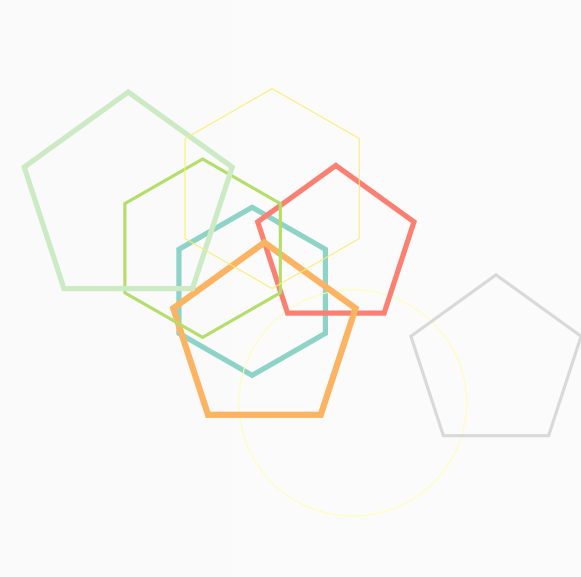[{"shape": "hexagon", "thickness": 2.5, "radius": 0.73, "center": [0.434, 0.495]}, {"shape": "circle", "thickness": 0.5, "radius": 0.98, "center": [0.607, 0.301]}, {"shape": "pentagon", "thickness": 2.5, "radius": 0.71, "center": [0.578, 0.571]}, {"shape": "pentagon", "thickness": 3, "radius": 0.82, "center": [0.455, 0.414]}, {"shape": "hexagon", "thickness": 1.5, "radius": 0.77, "center": [0.349, 0.569]}, {"shape": "pentagon", "thickness": 1.5, "radius": 0.77, "center": [0.853, 0.369]}, {"shape": "pentagon", "thickness": 2.5, "radius": 0.94, "center": [0.221, 0.652]}, {"shape": "hexagon", "thickness": 0.5, "radius": 0.87, "center": [0.468, 0.673]}]